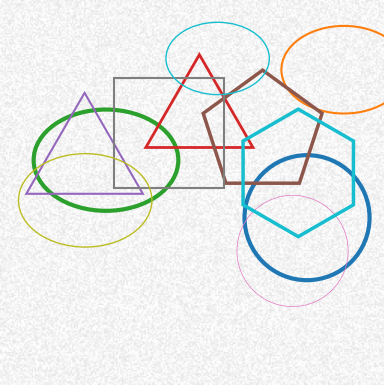[{"shape": "circle", "thickness": 3, "radius": 0.81, "center": [0.797, 0.435]}, {"shape": "oval", "thickness": 1.5, "radius": 0.81, "center": [0.893, 0.819]}, {"shape": "oval", "thickness": 3, "radius": 0.94, "center": [0.275, 0.584]}, {"shape": "triangle", "thickness": 2, "radius": 0.8, "center": [0.518, 0.697]}, {"shape": "triangle", "thickness": 1.5, "radius": 0.87, "center": [0.22, 0.584]}, {"shape": "pentagon", "thickness": 2.5, "radius": 0.81, "center": [0.682, 0.655]}, {"shape": "circle", "thickness": 0.5, "radius": 0.72, "center": [0.76, 0.348]}, {"shape": "square", "thickness": 1.5, "radius": 0.71, "center": [0.438, 0.654]}, {"shape": "oval", "thickness": 1, "radius": 0.87, "center": [0.221, 0.48]}, {"shape": "oval", "thickness": 1, "radius": 0.67, "center": [0.565, 0.848]}, {"shape": "hexagon", "thickness": 2.5, "radius": 0.83, "center": [0.775, 0.551]}]